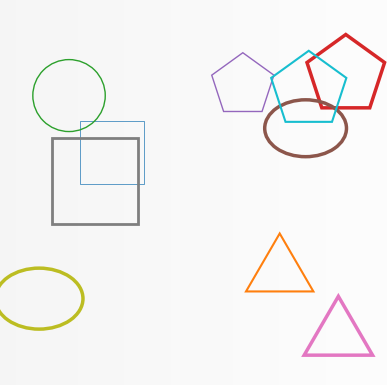[{"shape": "square", "thickness": 0.5, "radius": 0.41, "center": [0.288, 0.604]}, {"shape": "triangle", "thickness": 1.5, "radius": 0.5, "center": [0.722, 0.293]}, {"shape": "circle", "thickness": 1, "radius": 0.47, "center": [0.178, 0.752]}, {"shape": "pentagon", "thickness": 2.5, "radius": 0.53, "center": [0.892, 0.805]}, {"shape": "pentagon", "thickness": 1, "radius": 0.42, "center": [0.627, 0.779]}, {"shape": "oval", "thickness": 2.5, "radius": 0.53, "center": [0.789, 0.667]}, {"shape": "triangle", "thickness": 2.5, "radius": 0.51, "center": [0.873, 0.128]}, {"shape": "square", "thickness": 2, "radius": 0.56, "center": [0.245, 0.53]}, {"shape": "oval", "thickness": 2.5, "radius": 0.57, "center": [0.101, 0.224]}, {"shape": "pentagon", "thickness": 1.5, "radius": 0.51, "center": [0.797, 0.766]}]